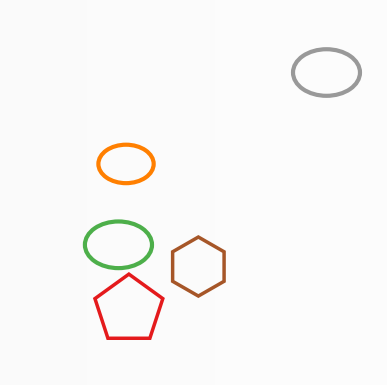[{"shape": "pentagon", "thickness": 2.5, "radius": 0.46, "center": [0.333, 0.196]}, {"shape": "oval", "thickness": 3, "radius": 0.43, "center": [0.306, 0.364]}, {"shape": "oval", "thickness": 3, "radius": 0.36, "center": [0.325, 0.574]}, {"shape": "hexagon", "thickness": 2.5, "radius": 0.38, "center": [0.512, 0.308]}, {"shape": "oval", "thickness": 3, "radius": 0.43, "center": [0.843, 0.812]}]